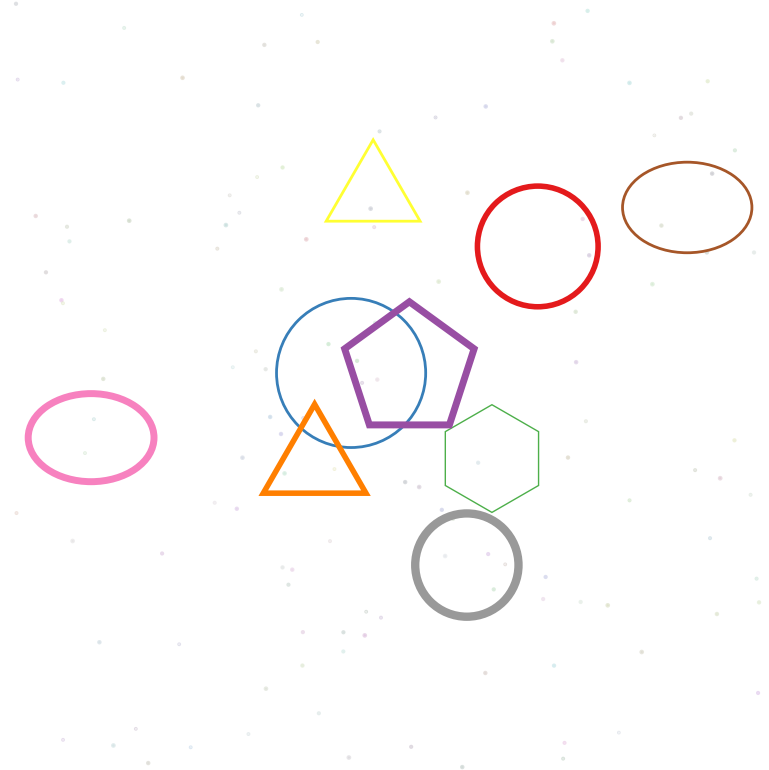[{"shape": "circle", "thickness": 2, "radius": 0.39, "center": [0.698, 0.68]}, {"shape": "circle", "thickness": 1, "radius": 0.48, "center": [0.456, 0.516]}, {"shape": "hexagon", "thickness": 0.5, "radius": 0.35, "center": [0.639, 0.404]}, {"shape": "pentagon", "thickness": 2.5, "radius": 0.44, "center": [0.532, 0.52]}, {"shape": "triangle", "thickness": 2, "radius": 0.38, "center": [0.409, 0.398]}, {"shape": "triangle", "thickness": 1, "radius": 0.35, "center": [0.485, 0.748]}, {"shape": "oval", "thickness": 1, "radius": 0.42, "center": [0.892, 0.731]}, {"shape": "oval", "thickness": 2.5, "radius": 0.41, "center": [0.118, 0.432]}, {"shape": "circle", "thickness": 3, "radius": 0.34, "center": [0.606, 0.266]}]